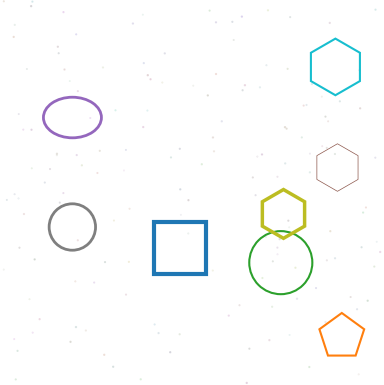[{"shape": "square", "thickness": 3, "radius": 0.34, "center": [0.467, 0.356]}, {"shape": "pentagon", "thickness": 1.5, "radius": 0.31, "center": [0.888, 0.126]}, {"shape": "circle", "thickness": 1.5, "radius": 0.41, "center": [0.729, 0.318]}, {"shape": "oval", "thickness": 2, "radius": 0.38, "center": [0.188, 0.695]}, {"shape": "hexagon", "thickness": 0.5, "radius": 0.31, "center": [0.877, 0.565]}, {"shape": "circle", "thickness": 2, "radius": 0.3, "center": [0.188, 0.41]}, {"shape": "hexagon", "thickness": 2.5, "radius": 0.32, "center": [0.736, 0.444]}, {"shape": "hexagon", "thickness": 1.5, "radius": 0.37, "center": [0.871, 0.826]}]